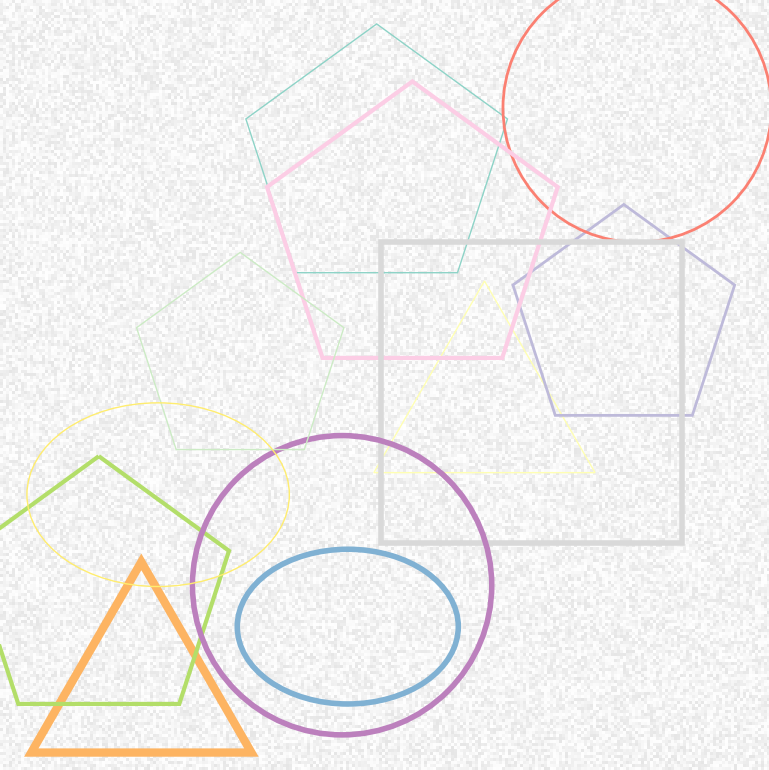[{"shape": "pentagon", "thickness": 0.5, "radius": 0.89, "center": [0.489, 0.79]}, {"shape": "triangle", "thickness": 0.5, "radius": 0.83, "center": [0.629, 0.469]}, {"shape": "pentagon", "thickness": 1, "radius": 0.76, "center": [0.81, 0.583]}, {"shape": "circle", "thickness": 1, "radius": 0.87, "center": [0.827, 0.86]}, {"shape": "oval", "thickness": 2, "radius": 0.72, "center": [0.452, 0.186]}, {"shape": "triangle", "thickness": 3, "radius": 0.83, "center": [0.184, 0.105]}, {"shape": "pentagon", "thickness": 1.5, "radius": 0.89, "center": [0.128, 0.23]}, {"shape": "pentagon", "thickness": 1.5, "radius": 0.99, "center": [0.536, 0.696]}, {"shape": "square", "thickness": 2, "radius": 0.98, "center": [0.69, 0.491]}, {"shape": "circle", "thickness": 2, "radius": 0.97, "center": [0.444, 0.24]}, {"shape": "pentagon", "thickness": 0.5, "radius": 0.71, "center": [0.312, 0.531]}, {"shape": "oval", "thickness": 0.5, "radius": 0.85, "center": [0.205, 0.358]}]